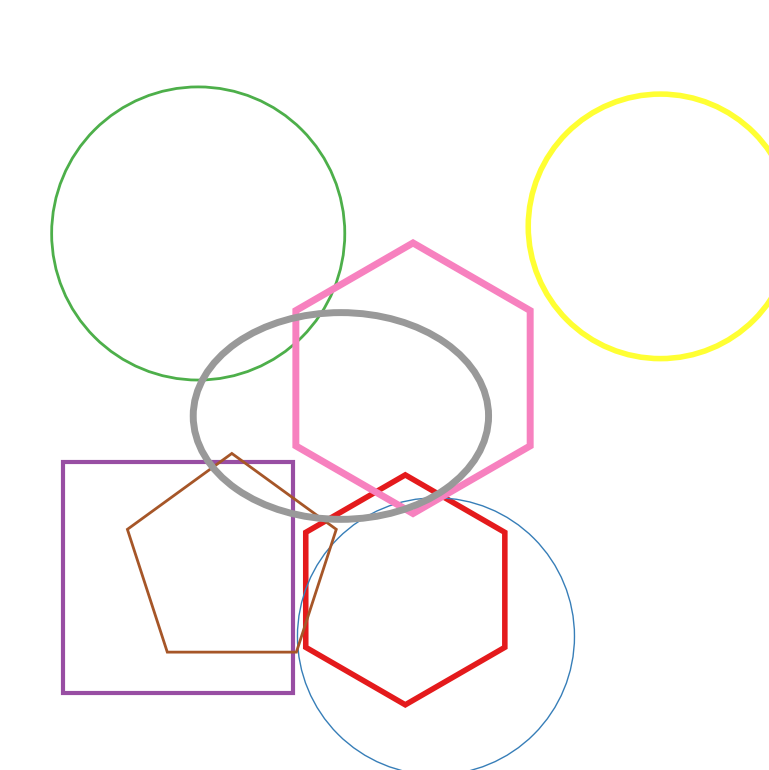[{"shape": "hexagon", "thickness": 2, "radius": 0.75, "center": [0.526, 0.234]}, {"shape": "circle", "thickness": 0.5, "radius": 0.9, "center": [0.566, 0.174]}, {"shape": "circle", "thickness": 1, "radius": 0.95, "center": [0.257, 0.697]}, {"shape": "square", "thickness": 1.5, "radius": 0.75, "center": [0.231, 0.25]}, {"shape": "circle", "thickness": 2, "radius": 0.86, "center": [0.858, 0.706]}, {"shape": "pentagon", "thickness": 1, "radius": 0.71, "center": [0.301, 0.268]}, {"shape": "hexagon", "thickness": 2.5, "radius": 0.88, "center": [0.536, 0.509]}, {"shape": "oval", "thickness": 2.5, "radius": 0.96, "center": [0.443, 0.46]}]